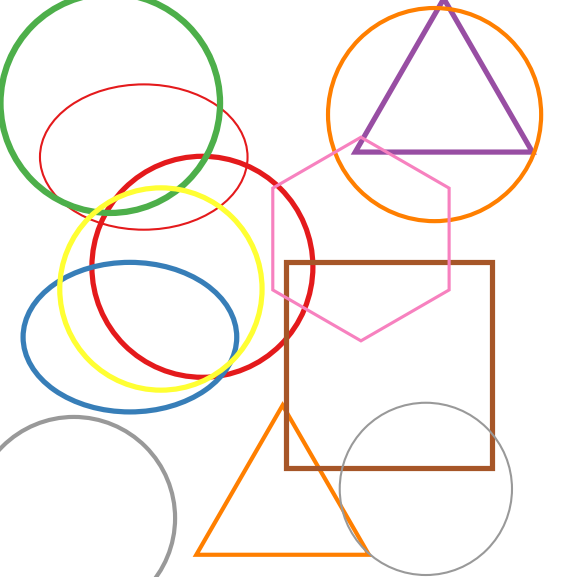[{"shape": "circle", "thickness": 2.5, "radius": 0.96, "center": [0.35, 0.537]}, {"shape": "oval", "thickness": 1, "radius": 0.9, "center": [0.249, 0.727]}, {"shape": "oval", "thickness": 2.5, "radius": 0.92, "center": [0.225, 0.415]}, {"shape": "circle", "thickness": 3, "radius": 0.95, "center": [0.191, 0.82]}, {"shape": "triangle", "thickness": 2.5, "radius": 0.89, "center": [0.769, 0.824]}, {"shape": "circle", "thickness": 2, "radius": 0.92, "center": [0.753, 0.801]}, {"shape": "triangle", "thickness": 2, "radius": 0.86, "center": [0.489, 0.125]}, {"shape": "circle", "thickness": 2.5, "radius": 0.88, "center": [0.279, 0.499]}, {"shape": "square", "thickness": 2.5, "radius": 0.89, "center": [0.674, 0.367]}, {"shape": "hexagon", "thickness": 1.5, "radius": 0.88, "center": [0.625, 0.585]}, {"shape": "circle", "thickness": 2, "radius": 0.88, "center": [0.128, 0.102]}, {"shape": "circle", "thickness": 1, "radius": 0.75, "center": [0.737, 0.153]}]